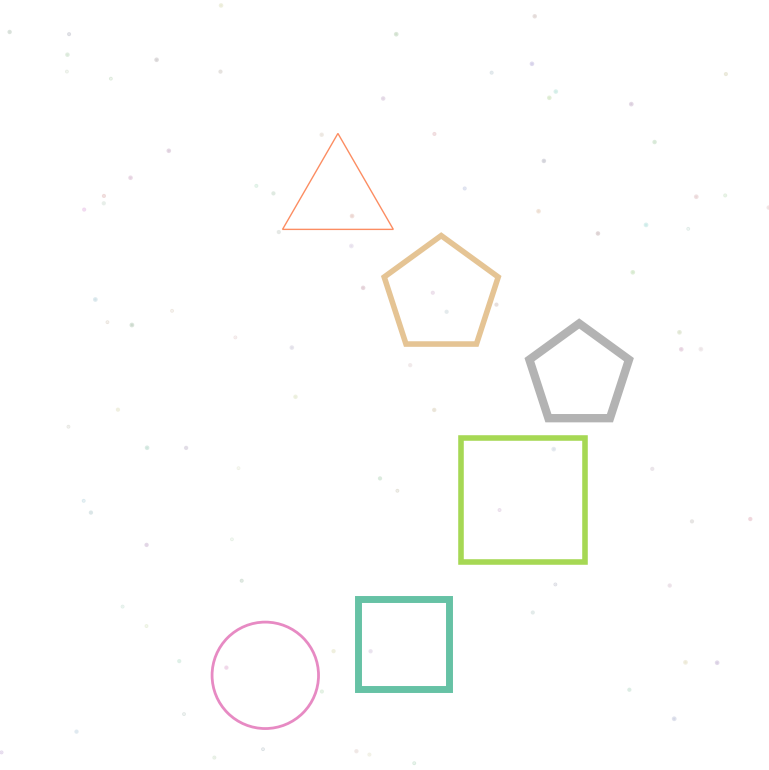[{"shape": "square", "thickness": 2.5, "radius": 0.29, "center": [0.524, 0.164]}, {"shape": "triangle", "thickness": 0.5, "radius": 0.42, "center": [0.439, 0.744]}, {"shape": "circle", "thickness": 1, "radius": 0.35, "center": [0.345, 0.123]}, {"shape": "square", "thickness": 2, "radius": 0.4, "center": [0.679, 0.35]}, {"shape": "pentagon", "thickness": 2, "radius": 0.39, "center": [0.573, 0.616]}, {"shape": "pentagon", "thickness": 3, "radius": 0.34, "center": [0.752, 0.512]}]